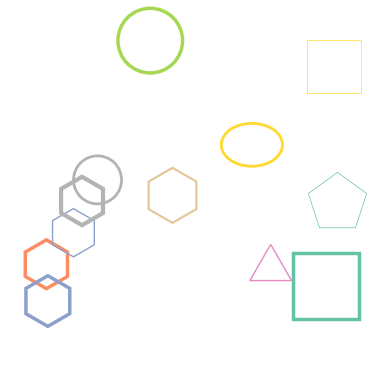[{"shape": "pentagon", "thickness": 0.5, "radius": 0.4, "center": [0.877, 0.473]}, {"shape": "square", "thickness": 2.5, "radius": 0.43, "center": [0.847, 0.258]}, {"shape": "hexagon", "thickness": 2.5, "radius": 0.32, "center": [0.12, 0.314]}, {"shape": "hexagon", "thickness": 1, "radius": 0.31, "center": [0.191, 0.396]}, {"shape": "hexagon", "thickness": 2.5, "radius": 0.33, "center": [0.124, 0.218]}, {"shape": "triangle", "thickness": 1, "radius": 0.31, "center": [0.703, 0.302]}, {"shape": "circle", "thickness": 2.5, "radius": 0.42, "center": [0.39, 0.895]}, {"shape": "square", "thickness": 0.5, "radius": 0.35, "center": [0.867, 0.827]}, {"shape": "oval", "thickness": 2, "radius": 0.4, "center": [0.654, 0.624]}, {"shape": "hexagon", "thickness": 1.5, "radius": 0.36, "center": [0.448, 0.493]}, {"shape": "hexagon", "thickness": 3, "radius": 0.31, "center": [0.213, 0.478]}, {"shape": "circle", "thickness": 2, "radius": 0.31, "center": [0.253, 0.533]}]